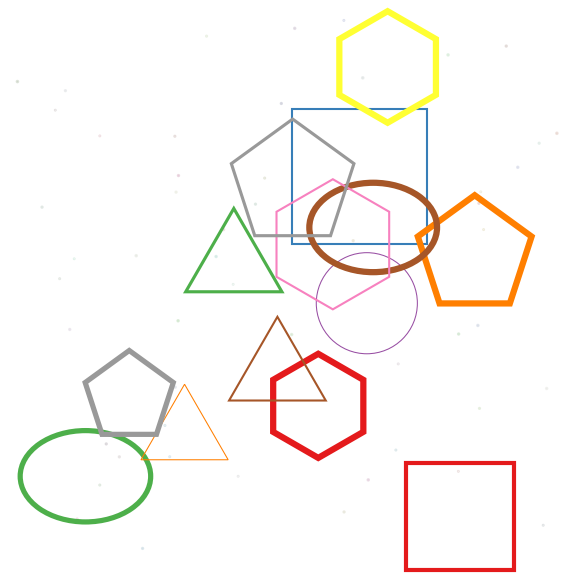[{"shape": "square", "thickness": 2, "radius": 0.46, "center": [0.797, 0.104]}, {"shape": "hexagon", "thickness": 3, "radius": 0.45, "center": [0.551, 0.296]}, {"shape": "square", "thickness": 1, "radius": 0.59, "center": [0.622, 0.693]}, {"shape": "triangle", "thickness": 1.5, "radius": 0.48, "center": [0.405, 0.542]}, {"shape": "oval", "thickness": 2.5, "radius": 0.56, "center": [0.148, 0.174]}, {"shape": "circle", "thickness": 0.5, "radius": 0.44, "center": [0.635, 0.474]}, {"shape": "pentagon", "thickness": 3, "radius": 0.52, "center": [0.822, 0.558]}, {"shape": "triangle", "thickness": 0.5, "radius": 0.44, "center": [0.32, 0.247]}, {"shape": "hexagon", "thickness": 3, "radius": 0.48, "center": [0.671, 0.883]}, {"shape": "oval", "thickness": 3, "radius": 0.55, "center": [0.646, 0.605]}, {"shape": "triangle", "thickness": 1, "radius": 0.48, "center": [0.48, 0.354]}, {"shape": "hexagon", "thickness": 1, "radius": 0.56, "center": [0.576, 0.576]}, {"shape": "pentagon", "thickness": 2.5, "radius": 0.4, "center": [0.224, 0.312]}, {"shape": "pentagon", "thickness": 1.5, "radius": 0.56, "center": [0.507, 0.681]}]